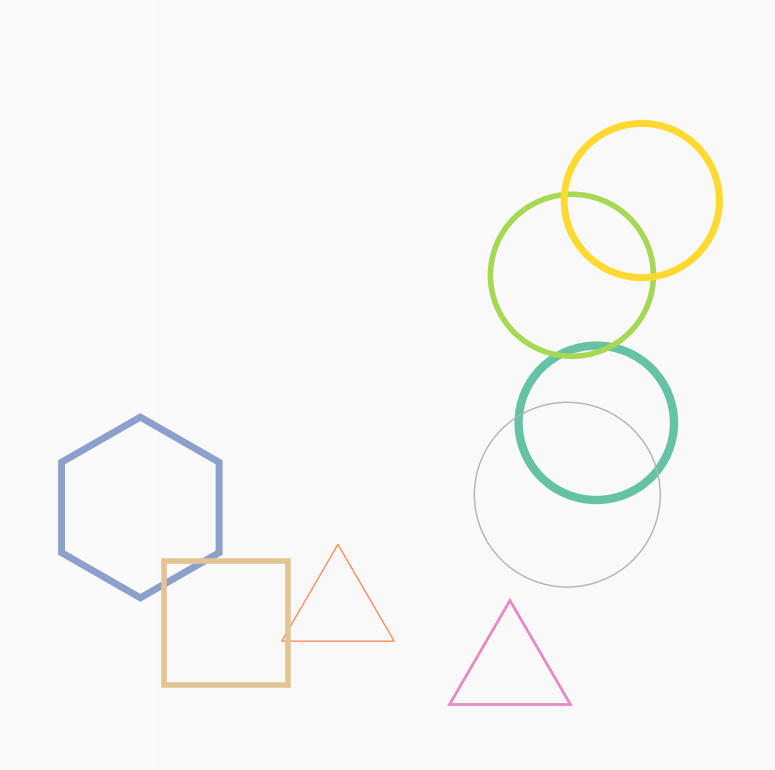[{"shape": "circle", "thickness": 3, "radius": 0.5, "center": [0.769, 0.451]}, {"shape": "triangle", "thickness": 0.5, "radius": 0.42, "center": [0.436, 0.209]}, {"shape": "hexagon", "thickness": 2.5, "radius": 0.59, "center": [0.181, 0.341]}, {"shape": "triangle", "thickness": 1, "radius": 0.45, "center": [0.658, 0.13]}, {"shape": "circle", "thickness": 2, "radius": 0.53, "center": [0.738, 0.642]}, {"shape": "circle", "thickness": 2.5, "radius": 0.5, "center": [0.828, 0.74]}, {"shape": "square", "thickness": 2, "radius": 0.4, "center": [0.292, 0.191]}, {"shape": "circle", "thickness": 0.5, "radius": 0.6, "center": [0.732, 0.358]}]